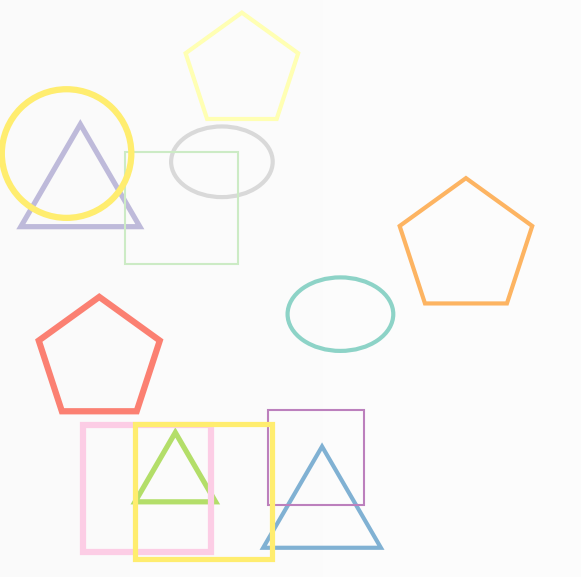[{"shape": "oval", "thickness": 2, "radius": 0.45, "center": [0.586, 0.455]}, {"shape": "pentagon", "thickness": 2, "radius": 0.51, "center": [0.416, 0.875]}, {"shape": "triangle", "thickness": 2.5, "radius": 0.59, "center": [0.138, 0.666]}, {"shape": "pentagon", "thickness": 3, "radius": 0.55, "center": [0.171, 0.376]}, {"shape": "triangle", "thickness": 2, "radius": 0.58, "center": [0.554, 0.109]}, {"shape": "pentagon", "thickness": 2, "radius": 0.6, "center": [0.802, 0.571]}, {"shape": "triangle", "thickness": 2.5, "radius": 0.4, "center": [0.302, 0.17]}, {"shape": "square", "thickness": 3, "radius": 0.55, "center": [0.252, 0.153]}, {"shape": "oval", "thickness": 2, "radius": 0.44, "center": [0.382, 0.719]}, {"shape": "square", "thickness": 1, "radius": 0.41, "center": [0.544, 0.207]}, {"shape": "square", "thickness": 1, "radius": 0.49, "center": [0.312, 0.639]}, {"shape": "circle", "thickness": 3, "radius": 0.56, "center": [0.115, 0.733]}, {"shape": "square", "thickness": 2.5, "radius": 0.59, "center": [0.35, 0.148]}]